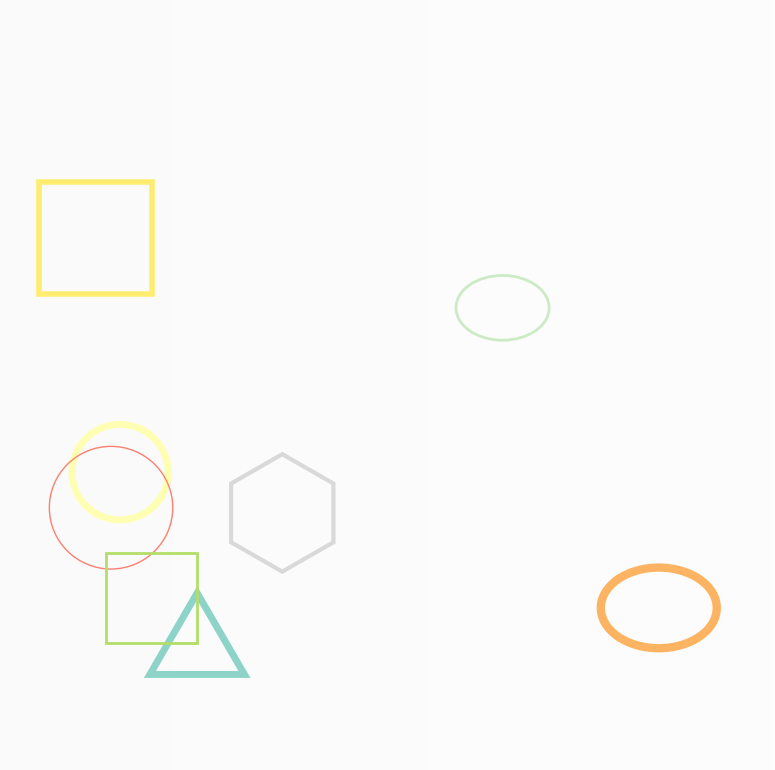[{"shape": "triangle", "thickness": 2.5, "radius": 0.35, "center": [0.254, 0.159]}, {"shape": "circle", "thickness": 2.5, "radius": 0.31, "center": [0.155, 0.387]}, {"shape": "circle", "thickness": 0.5, "radius": 0.4, "center": [0.143, 0.341]}, {"shape": "oval", "thickness": 3, "radius": 0.37, "center": [0.85, 0.211]}, {"shape": "square", "thickness": 1, "radius": 0.29, "center": [0.196, 0.223]}, {"shape": "hexagon", "thickness": 1.5, "radius": 0.38, "center": [0.364, 0.334]}, {"shape": "oval", "thickness": 1, "radius": 0.3, "center": [0.648, 0.6]}, {"shape": "square", "thickness": 2, "radius": 0.37, "center": [0.123, 0.691]}]